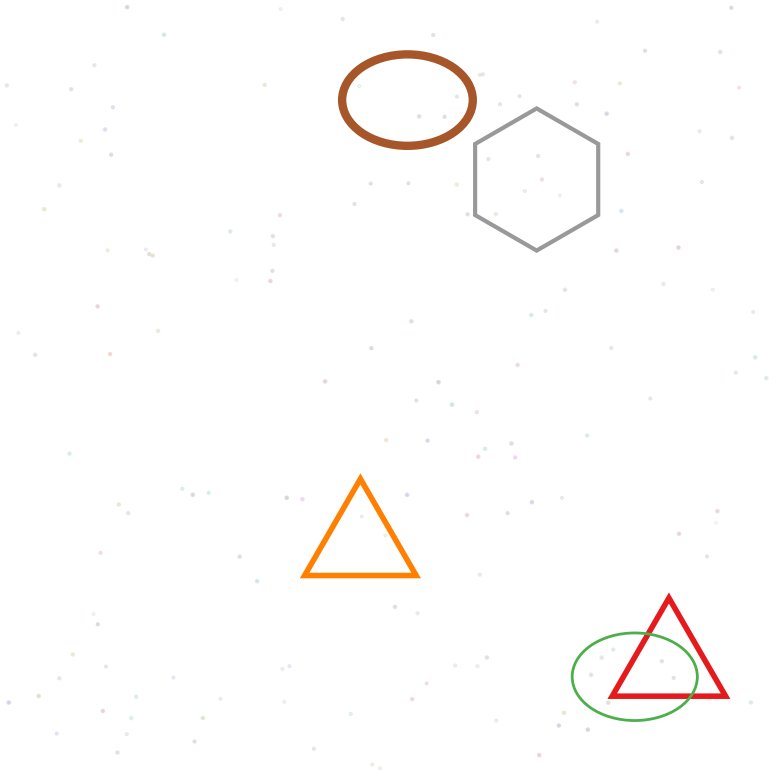[{"shape": "triangle", "thickness": 2, "radius": 0.43, "center": [0.869, 0.138]}, {"shape": "oval", "thickness": 1, "radius": 0.41, "center": [0.824, 0.121]}, {"shape": "triangle", "thickness": 2, "radius": 0.42, "center": [0.468, 0.294]}, {"shape": "oval", "thickness": 3, "radius": 0.42, "center": [0.529, 0.87]}, {"shape": "hexagon", "thickness": 1.5, "radius": 0.46, "center": [0.697, 0.767]}]